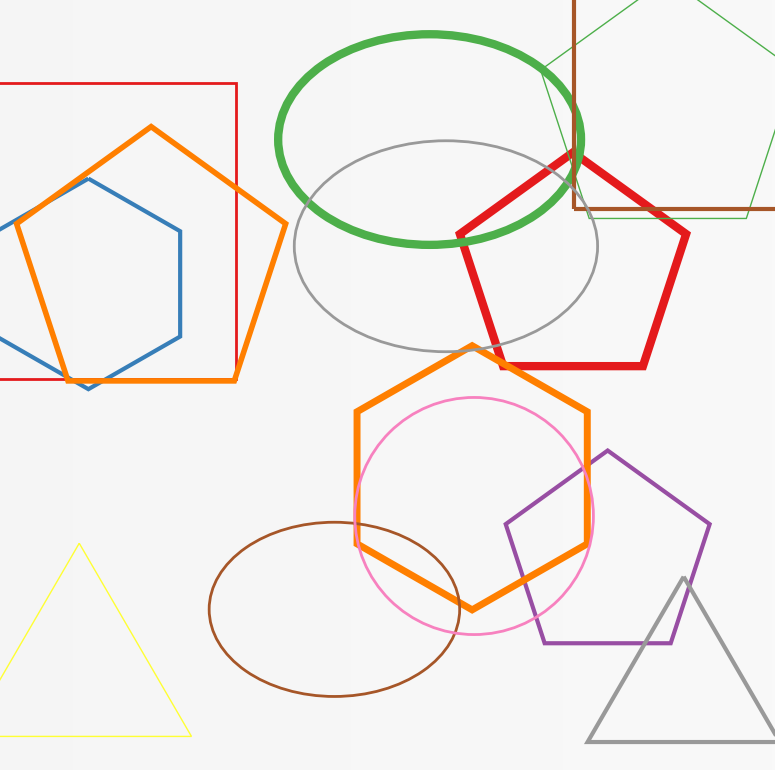[{"shape": "square", "thickness": 1, "radius": 0.96, "center": [0.112, 0.7]}, {"shape": "pentagon", "thickness": 3, "radius": 0.77, "center": [0.739, 0.649]}, {"shape": "hexagon", "thickness": 1.5, "radius": 0.68, "center": [0.114, 0.631]}, {"shape": "oval", "thickness": 3, "radius": 0.98, "center": [0.554, 0.819]}, {"shape": "pentagon", "thickness": 0.5, "radius": 0.86, "center": [0.862, 0.856]}, {"shape": "pentagon", "thickness": 1.5, "radius": 0.69, "center": [0.784, 0.277]}, {"shape": "hexagon", "thickness": 2.5, "radius": 0.86, "center": [0.609, 0.379]}, {"shape": "pentagon", "thickness": 2, "radius": 0.91, "center": [0.195, 0.653]}, {"shape": "triangle", "thickness": 0.5, "radius": 0.84, "center": [0.102, 0.127]}, {"shape": "square", "thickness": 1.5, "radius": 0.76, "center": [0.891, 0.879]}, {"shape": "oval", "thickness": 1, "radius": 0.81, "center": [0.432, 0.209]}, {"shape": "circle", "thickness": 1, "radius": 0.77, "center": [0.612, 0.33]}, {"shape": "oval", "thickness": 1, "radius": 0.98, "center": [0.575, 0.68]}, {"shape": "triangle", "thickness": 1.5, "radius": 0.72, "center": [0.882, 0.108]}]